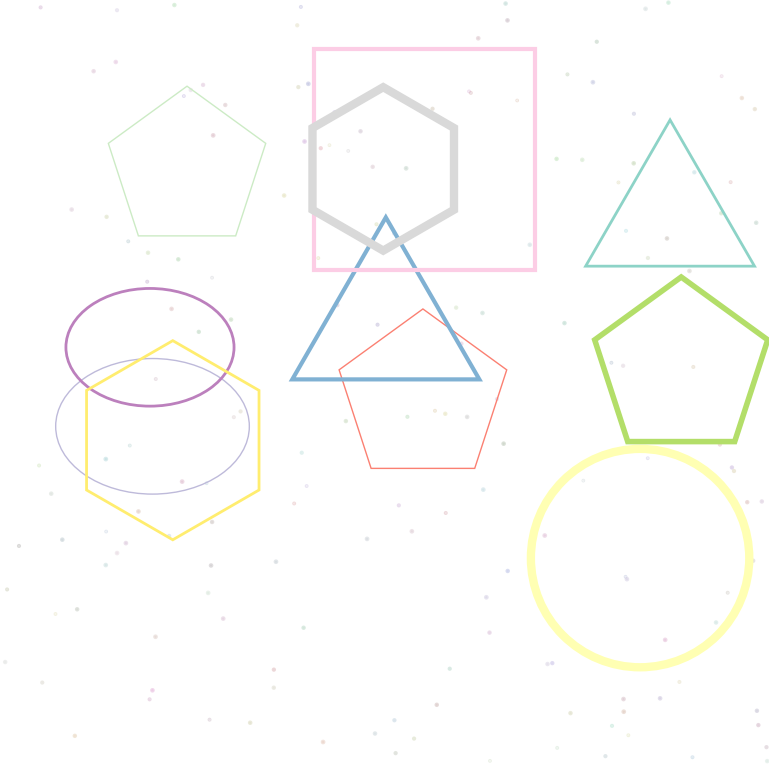[{"shape": "triangle", "thickness": 1, "radius": 0.63, "center": [0.87, 0.718]}, {"shape": "circle", "thickness": 3, "radius": 0.71, "center": [0.831, 0.275]}, {"shape": "oval", "thickness": 0.5, "radius": 0.63, "center": [0.198, 0.446]}, {"shape": "pentagon", "thickness": 0.5, "radius": 0.57, "center": [0.549, 0.484]}, {"shape": "triangle", "thickness": 1.5, "radius": 0.7, "center": [0.501, 0.577]}, {"shape": "pentagon", "thickness": 2, "radius": 0.59, "center": [0.885, 0.522]}, {"shape": "square", "thickness": 1.5, "radius": 0.72, "center": [0.551, 0.792]}, {"shape": "hexagon", "thickness": 3, "radius": 0.53, "center": [0.498, 0.781]}, {"shape": "oval", "thickness": 1, "radius": 0.55, "center": [0.195, 0.549]}, {"shape": "pentagon", "thickness": 0.5, "radius": 0.54, "center": [0.243, 0.781]}, {"shape": "hexagon", "thickness": 1, "radius": 0.65, "center": [0.224, 0.428]}]